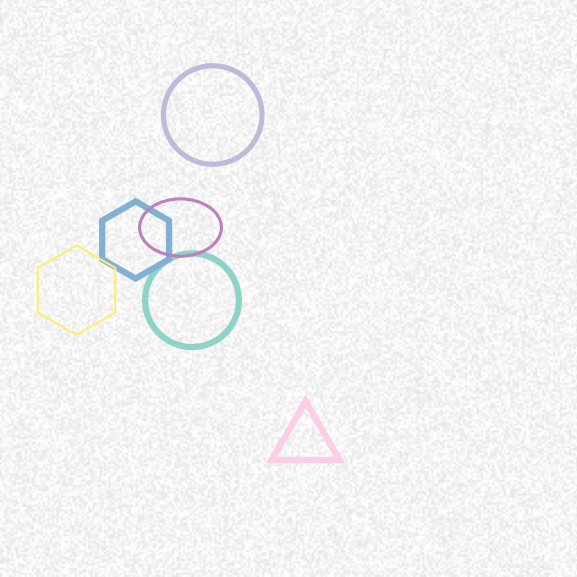[{"shape": "circle", "thickness": 3, "radius": 0.41, "center": [0.332, 0.479]}, {"shape": "circle", "thickness": 2.5, "radius": 0.43, "center": [0.368, 0.8]}, {"shape": "hexagon", "thickness": 3, "radius": 0.33, "center": [0.235, 0.584]}, {"shape": "triangle", "thickness": 3, "radius": 0.34, "center": [0.529, 0.237]}, {"shape": "oval", "thickness": 1.5, "radius": 0.35, "center": [0.313, 0.605]}, {"shape": "hexagon", "thickness": 1, "radius": 0.39, "center": [0.132, 0.497]}]